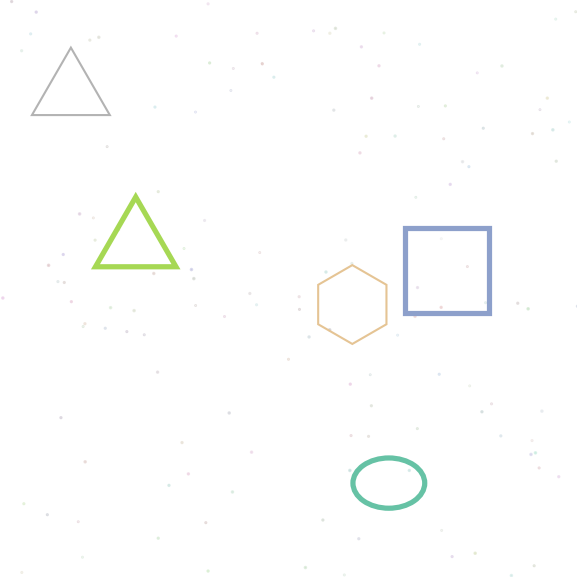[{"shape": "oval", "thickness": 2.5, "radius": 0.31, "center": [0.673, 0.163]}, {"shape": "square", "thickness": 2.5, "radius": 0.37, "center": [0.774, 0.531]}, {"shape": "triangle", "thickness": 2.5, "radius": 0.4, "center": [0.235, 0.577]}, {"shape": "hexagon", "thickness": 1, "radius": 0.34, "center": [0.61, 0.472]}, {"shape": "triangle", "thickness": 1, "radius": 0.39, "center": [0.123, 0.839]}]